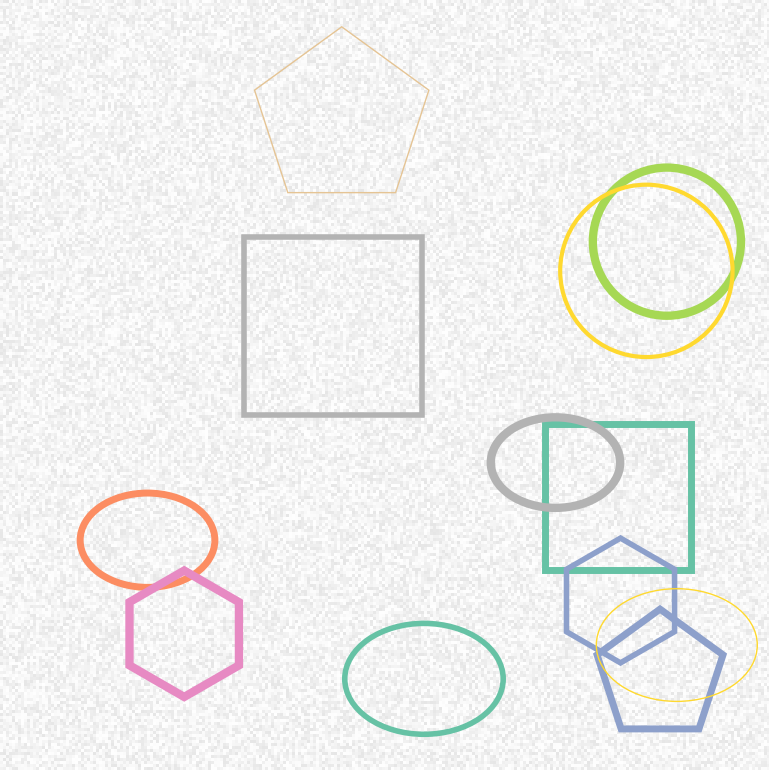[{"shape": "square", "thickness": 2.5, "radius": 0.47, "center": [0.803, 0.355]}, {"shape": "oval", "thickness": 2, "radius": 0.51, "center": [0.551, 0.118]}, {"shape": "oval", "thickness": 2.5, "radius": 0.44, "center": [0.192, 0.298]}, {"shape": "pentagon", "thickness": 2.5, "radius": 0.43, "center": [0.857, 0.123]}, {"shape": "hexagon", "thickness": 2, "radius": 0.41, "center": [0.806, 0.22]}, {"shape": "hexagon", "thickness": 3, "radius": 0.41, "center": [0.239, 0.177]}, {"shape": "circle", "thickness": 3, "radius": 0.48, "center": [0.866, 0.686]}, {"shape": "oval", "thickness": 0.5, "radius": 0.52, "center": [0.879, 0.162]}, {"shape": "circle", "thickness": 1.5, "radius": 0.56, "center": [0.839, 0.648]}, {"shape": "pentagon", "thickness": 0.5, "radius": 0.6, "center": [0.444, 0.846]}, {"shape": "oval", "thickness": 3, "radius": 0.42, "center": [0.721, 0.399]}, {"shape": "square", "thickness": 2, "radius": 0.58, "center": [0.432, 0.577]}]